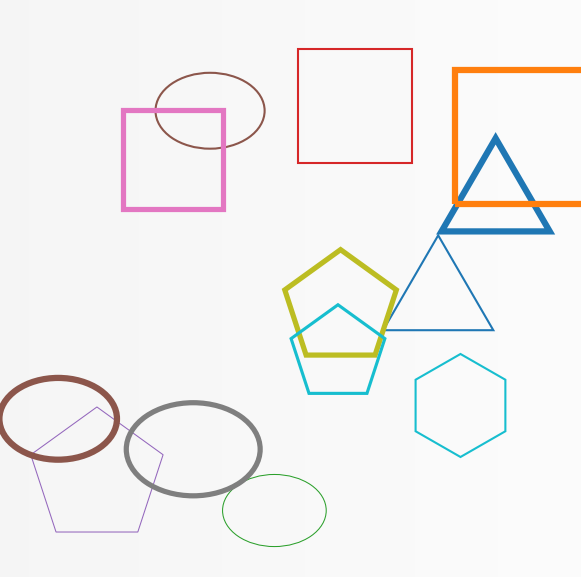[{"shape": "triangle", "thickness": 3, "radius": 0.54, "center": [0.853, 0.652]}, {"shape": "triangle", "thickness": 1, "radius": 0.55, "center": [0.754, 0.482]}, {"shape": "square", "thickness": 3, "radius": 0.58, "center": [0.899, 0.762]}, {"shape": "oval", "thickness": 0.5, "radius": 0.45, "center": [0.472, 0.115]}, {"shape": "square", "thickness": 1, "radius": 0.49, "center": [0.61, 0.816]}, {"shape": "pentagon", "thickness": 0.5, "radius": 0.6, "center": [0.167, 0.175]}, {"shape": "oval", "thickness": 3, "radius": 0.51, "center": [0.1, 0.274]}, {"shape": "oval", "thickness": 1, "radius": 0.47, "center": [0.361, 0.807]}, {"shape": "square", "thickness": 2.5, "radius": 0.43, "center": [0.298, 0.723]}, {"shape": "oval", "thickness": 2.5, "radius": 0.58, "center": [0.332, 0.221]}, {"shape": "pentagon", "thickness": 2.5, "radius": 0.5, "center": [0.586, 0.466]}, {"shape": "hexagon", "thickness": 1, "radius": 0.45, "center": [0.792, 0.297]}, {"shape": "pentagon", "thickness": 1.5, "radius": 0.42, "center": [0.581, 0.387]}]